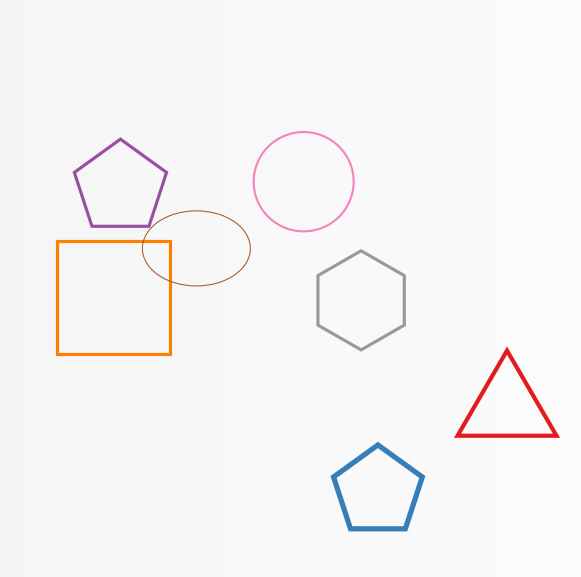[{"shape": "triangle", "thickness": 2, "radius": 0.49, "center": [0.872, 0.294]}, {"shape": "pentagon", "thickness": 2.5, "radius": 0.4, "center": [0.65, 0.148]}, {"shape": "pentagon", "thickness": 1.5, "radius": 0.42, "center": [0.207, 0.675]}, {"shape": "square", "thickness": 1.5, "radius": 0.49, "center": [0.195, 0.483]}, {"shape": "oval", "thickness": 0.5, "radius": 0.46, "center": [0.338, 0.569]}, {"shape": "circle", "thickness": 1, "radius": 0.43, "center": [0.522, 0.685]}, {"shape": "hexagon", "thickness": 1.5, "radius": 0.43, "center": [0.621, 0.479]}]